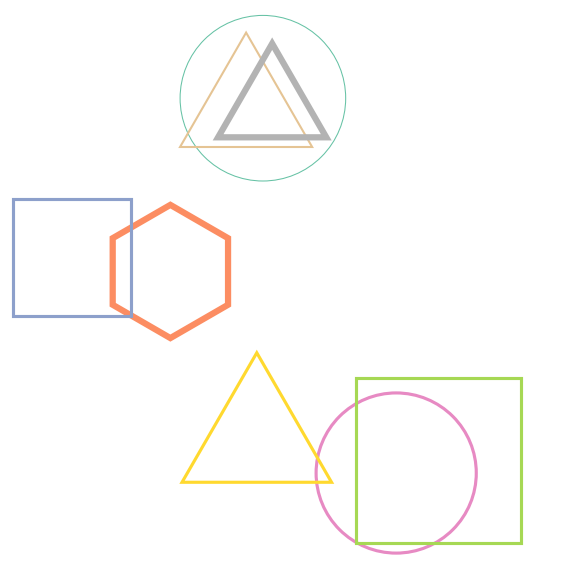[{"shape": "circle", "thickness": 0.5, "radius": 0.72, "center": [0.455, 0.829]}, {"shape": "hexagon", "thickness": 3, "radius": 0.58, "center": [0.295, 0.529]}, {"shape": "square", "thickness": 1.5, "radius": 0.51, "center": [0.124, 0.553]}, {"shape": "circle", "thickness": 1.5, "radius": 0.69, "center": [0.686, 0.18]}, {"shape": "square", "thickness": 1.5, "radius": 0.71, "center": [0.759, 0.201]}, {"shape": "triangle", "thickness": 1.5, "radius": 0.75, "center": [0.445, 0.239]}, {"shape": "triangle", "thickness": 1, "radius": 0.66, "center": [0.426, 0.811]}, {"shape": "triangle", "thickness": 3, "radius": 0.54, "center": [0.471, 0.815]}]